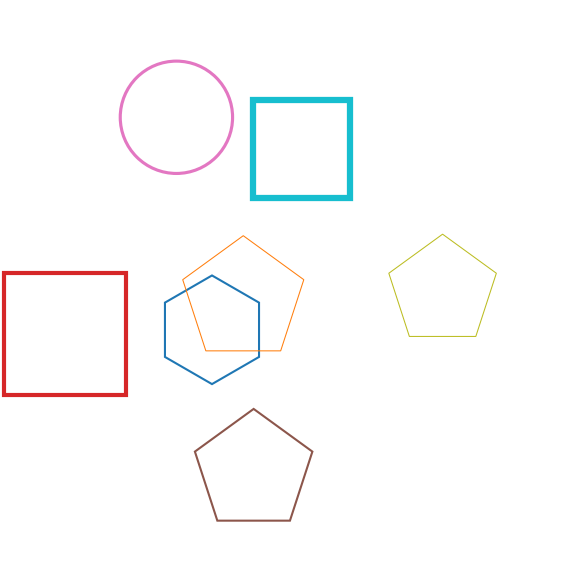[{"shape": "hexagon", "thickness": 1, "radius": 0.47, "center": [0.367, 0.428]}, {"shape": "pentagon", "thickness": 0.5, "radius": 0.55, "center": [0.421, 0.481]}, {"shape": "square", "thickness": 2, "radius": 0.53, "center": [0.113, 0.421]}, {"shape": "pentagon", "thickness": 1, "radius": 0.53, "center": [0.439, 0.184]}, {"shape": "circle", "thickness": 1.5, "radius": 0.49, "center": [0.305, 0.796]}, {"shape": "pentagon", "thickness": 0.5, "radius": 0.49, "center": [0.766, 0.496]}, {"shape": "square", "thickness": 3, "radius": 0.42, "center": [0.522, 0.741]}]